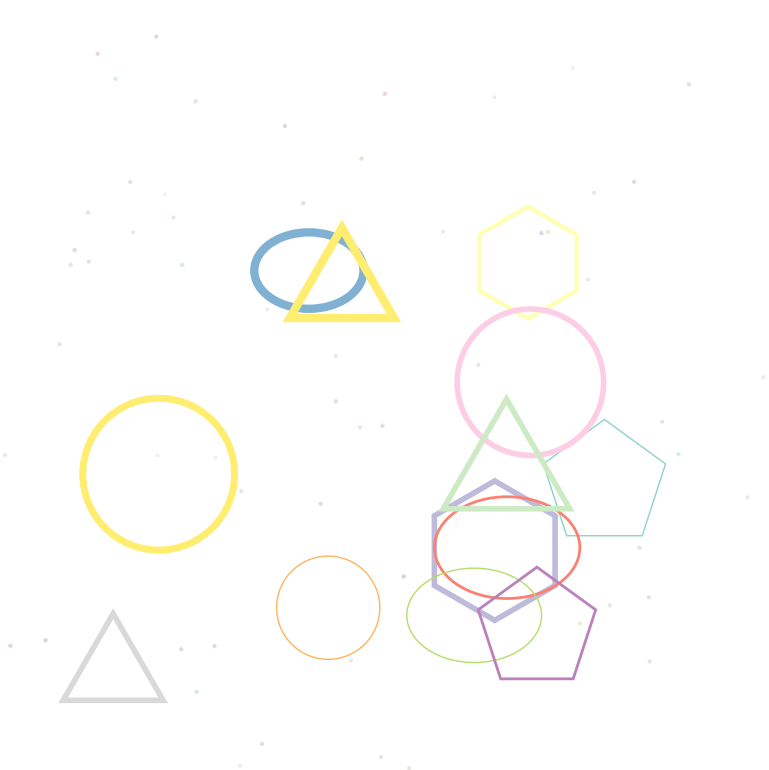[{"shape": "pentagon", "thickness": 0.5, "radius": 0.42, "center": [0.785, 0.372]}, {"shape": "hexagon", "thickness": 1.5, "radius": 0.36, "center": [0.686, 0.659]}, {"shape": "hexagon", "thickness": 2, "radius": 0.45, "center": [0.643, 0.285]}, {"shape": "oval", "thickness": 1, "radius": 0.47, "center": [0.659, 0.289]}, {"shape": "oval", "thickness": 3, "radius": 0.35, "center": [0.401, 0.649]}, {"shape": "circle", "thickness": 0.5, "radius": 0.34, "center": [0.426, 0.211]}, {"shape": "oval", "thickness": 0.5, "radius": 0.44, "center": [0.616, 0.201]}, {"shape": "circle", "thickness": 2, "radius": 0.48, "center": [0.689, 0.504]}, {"shape": "triangle", "thickness": 2, "radius": 0.38, "center": [0.147, 0.128]}, {"shape": "pentagon", "thickness": 1, "radius": 0.4, "center": [0.697, 0.183]}, {"shape": "triangle", "thickness": 2, "radius": 0.47, "center": [0.658, 0.387]}, {"shape": "triangle", "thickness": 3, "radius": 0.39, "center": [0.444, 0.626]}, {"shape": "circle", "thickness": 2.5, "radius": 0.49, "center": [0.206, 0.384]}]